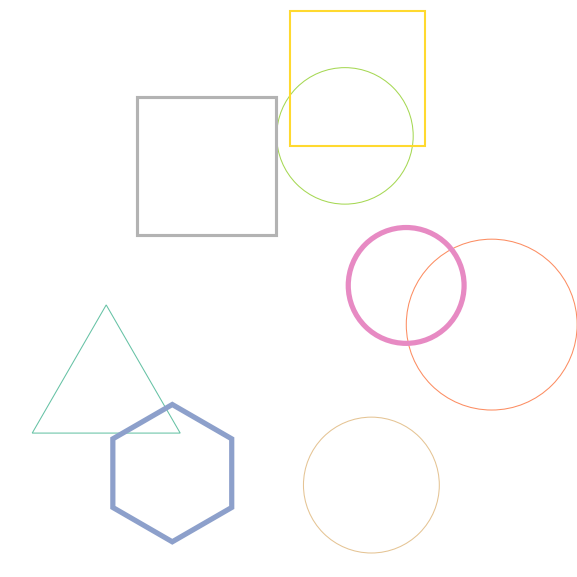[{"shape": "triangle", "thickness": 0.5, "radius": 0.74, "center": [0.184, 0.323]}, {"shape": "circle", "thickness": 0.5, "radius": 0.74, "center": [0.851, 0.437]}, {"shape": "hexagon", "thickness": 2.5, "radius": 0.59, "center": [0.298, 0.18]}, {"shape": "circle", "thickness": 2.5, "radius": 0.5, "center": [0.703, 0.505]}, {"shape": "circle", "thickness": 0.5, "radius": 0.59, "center": [0.597, 0.764]}, {"shape": "square", "thickness": 1, "radius": 0.58, "center": [0.619, 0.864]}, {"shape": "circle", "thickness": 0.5, "radius": 0.59, "center": [0.643, 0.159]}, {"shape": "square", "thickness": 1.5, "radius": 0.6, "center": [0.358, 0.711]}]